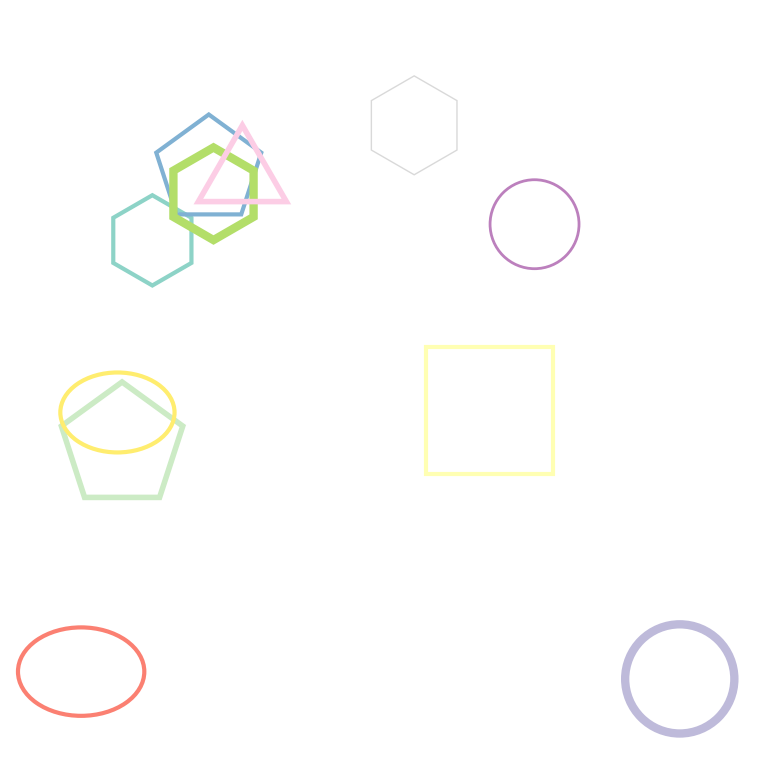[{"shape": "hexagon", "thickness": 1.5, "radius": 0.29, "center": [0.198, 0.688]}, {"shape": "square", "thickness": 1.5, "radius": 0.41, "center": [0.636, 0.467]}, {"shape": "circle", "thickness": 3, "radius": 0.35, "center": [0.883, 0.118]}, {"shape": "oval", "thickness": 1.5, "radius": 0.41, "center": [0.105, 0.128]}, {"shape": "pentagon", "thickness": 1.5, "radius": 0.36, "center": [0.271, 0.78]}, {"shape": "hexagon", "thickness": 3, "radius": 0.3, "center": [0.277, 0.748]}, {"shape": "triangle", "thickness": 2, "radius": 0.33, "center": [0.315, 0.771]}, {"shape": "hexagon", "thickness": 0.5, "radius": 0.32, "center": [0.538, 0.837]}, {"shape": "circle", "thickness": 1, "radius": 0.29, "center": [0.694, 0.709]}, {"shape": "pentagon", "thickness": 2, "radius": 0.41, "center": [0.159, 0.421]}, {"shape": "oval", "thickness": 1.5, "radius": 0.37, "center": [0.153, 0.464]}]